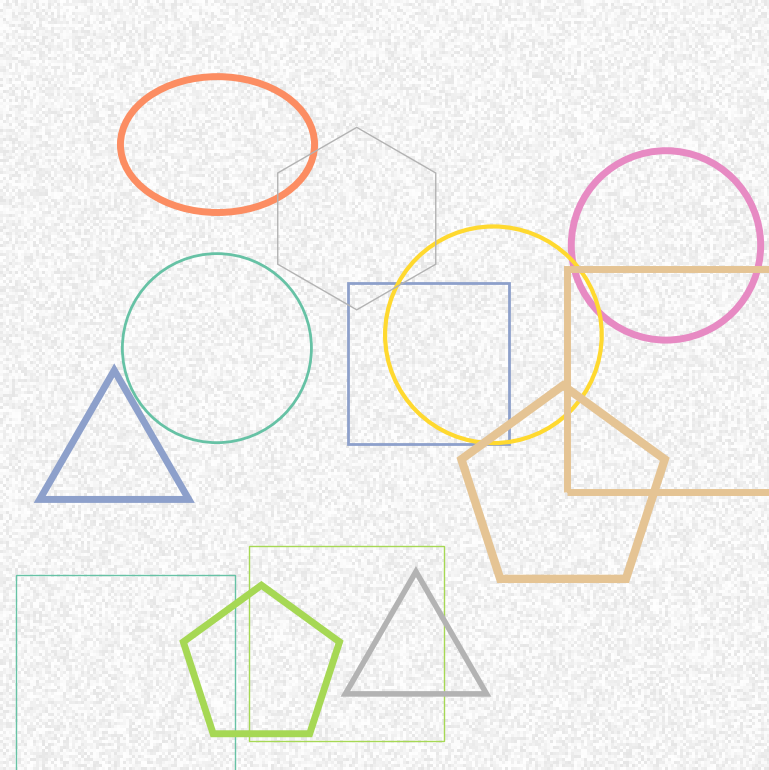[{"shape": "square", "thickness": 0.5, "radius": 0.71, "center": [0.163, 0.11]}, {"shape": "circle", "thickness": 1, "radius": 0.61, "center": [0.282, 0.548]}, {"shape": "oval", "thickness": 2.5, "radius": 0.63, "center": [0.282, 0.812]}, {"shape": "square", "thickness": 1, "radius": 0.52, "center": [0.556, 0.528]}, {"shape": "triangle", "thickness": 2.5, "radius": 0.56, "center": [0.148, 0.407]}, {"shape": "circle", "thickness": 2.5, "radius": 0.61, "center": [0.865, 0.681]}, {"shape": "pentagon", "thickness": 2.5, "radius": 0.53, "center": [0.339, 0.133]}, {"shape": "square", "thickness": 0.5, "radius": 0.63, "center": [0.45, 0.165]}, {"shape": "circle", "thickness": 1.5, "radius": 0.7, "center": [0.641, 0.565]}, {"shape": "square", "thickness": 2.5, "radius": 0.72, "center": [0.881, 0.506]}, {"shape": "pentagon", "thickness": 3, "radius": 0.69, "center": [0.731, 0.361]}, {"shape": "hexagon", "thickness": 0.5, "radius": 0.59, "center": [0.463, 0.716]}, {"shape": "triangle", "thickness": 2, "radius": 0.53, "center": [0.54, 0.152]}]